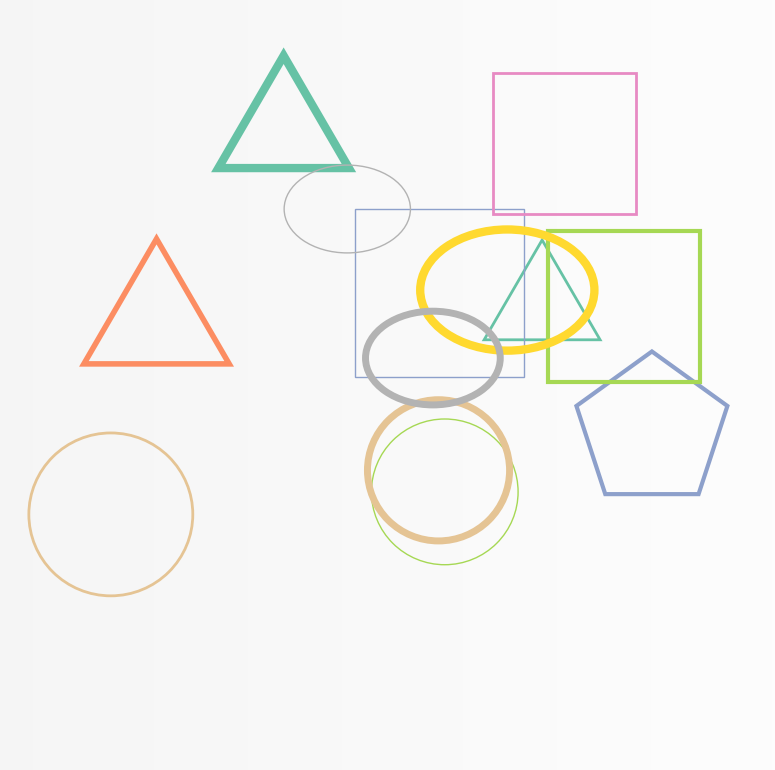[{"shape": "triangle", "thickness": 1, "radius": 0.43, "center": [0.7, 0.602]}, {"shape": "triangle", "thickness": 3, "radius": 0.49, "center": [0.366, 0.83]}, {"shape": "triangle", "thickness": 2, "radius": 0.54, "center": [0.202, 0.582]}, {"shape": "pentagon", "thickness": 1.5, "radius": 0.51, "center": [0.841, 0.441]}, {"shape": "square", "thickness": 0.5, "radius": 0.55, "center": [0.567, 0.619]}, {"shape": "square", "thickness": 1, "radius": 0.46, "center": [0.729, 0.814]}, {"shape": "circle", "thickness": 0.5, "radius": 0.47, "center": [0.574, 0.361]}, {"shape": "square", "thickness": 1.5, "radius": 0.49, "center": [0.805, 0.602]}, {"shape": "oval", "thickness": 3, "radius": 0.56, "center": [0.655, 0.623]}, {"shape": "circle", "thickness": 1, "radius": 0.53, "center": [0.143, 0.332]}, {"shape": "circle", "thickness": 2.5, "radius": 0.46, "center": [0.566, 0.389]}, {"shape": "oval", "thickness": 0.5, "radius": 0.41, "center": [0.448, 0.729]}, {"shape": "oval", "thickness": 2.5, "radius": 0.43, "center": [0.559, 0.535]}]